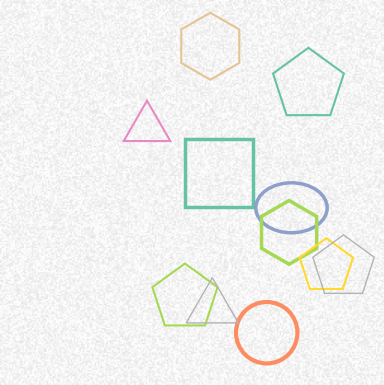[{"shape": "square", "thickness": 2.5, "radius": 0.44, "center": [0.568, 0.551]}, {"shape": "pentagon", "thickness": 1.5, "radius": 0.48, "center": [0.801, 0.779]}, {"shape": "circle", "thickness": 3, "radius": 0.4, "center": [0.693, 0.136]}, {"shape": "oval", "thickness": 2.5, "radius": 0.46, "center": [0.757, 0.46]}, {"shape": "triangle", "thickness": 1.5, "radius": 0.35, "center": [0.382, 0.669]}, {"shape": "pentagon", "thickness": 1.5, "radius": 0.44, "center": [0.48, 0.227]}, {"shape": "hexagon", "thickness": 2.5, "radius": 0.41, "center": [0.751, 0.396]}, {"shape": "pentagon", "thickness": 1.5, "radius": 0.36, "center": [0.848, 0.308]}, {"shape": "hexagon", "thickness": 1.5, "radius": 0.43, "center": [0.546, 0.88]}, {"shape": "pentagon", "thickness": 1, "radius": 0.42, "center": [0.892, 0.306]}, {"shape": "triangle", "thickness": 1, "radius": 0.39, "center": [0.551, 0.2]}]